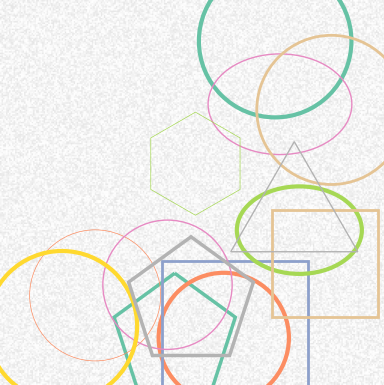[{"shape": "circle", "thickness": 3, "radius": 0.99, "center": [0.715, 0.893]}, {"shape": "pentagon", "thickness": 2.5, "radius": 0.83, "center": [0.454, 0.125]}, {"shape": "circle", "thickness": 0.5, "radius": 0.85, "center": [0.247, 0.233]}, {"shape": "circle", "thickness": 3, "radius": 0.85, "center": [0.581, 0.122]}, {"shape": "square", "thickness": 2, "radius": 0.95, "center": [0.61, 0.131]}, {"shape": "oval", "thickness": 1, "radius": 0.93, "center": [0.727, 0.729]}, {"shape": "circle", "thickness": 1, "radius": 0.84, "center": [0.435, 0.26]}, {"shape": "oval", "thickness": 3, "radius": 0.81, "center": [0.778, 0.402]}, {"shape": "hexagon", "thickness": 0.5, "radius": 0.67, "center": [0.508, 0.575]}, {"shape": "circle", "thickness": 3, "radius": 0.98, "center": [0.161, 0.153]}, {"shape": "circle", "thickness": 2, "radius": 0.97, "center": [0.861, 0.715]}, {"shape": "square", "thickness": 2, "radius": 0.69, "center": [0.844, 0.316]}, {"shape": "pentagon", "thickness": 2.5, "radius": 0.85, "center": [0.496, 0.214]}, {"shape": "triangle", "thickness": 1, "radius": 0.95, "center": [0.764, 0.441]}]